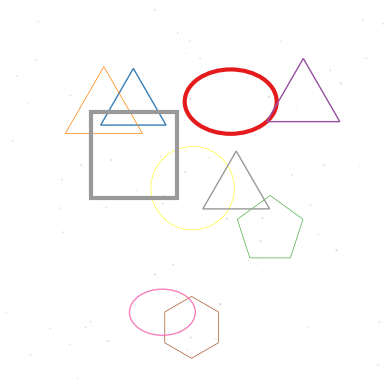[{"shape": "oval", "thickness": 3, "radius": 0.6, "center": [0.599, 0.736]}, {"shape": "triangle", "thickness": 1, "radius": 0.49, "center": [0.346, 0.724]}, {"shape": "pentagon", "thickness": 0.5, "radius": 0.45, "center": [0.702, 0.403]}, {"shape": "triangle", "thickness": 1, "radius": 0.55, "center": [0.788, 0.739]}, {"shape": "triangle", "thickness": 0.5, "radius": 0.58, "center": [0.27, 0.711]}, {"shape": "circle", "thickness": 0.5, "radius": 0.54, "center": [0.5, 0.511]}, {"shape": "hexagon", "thickness": 0.5, "radius": 0.4, "center": [0.498, 0.15]}, {"shape": "oval", "thickness": 1, "radius": 0.43, "center": [0.422, 0.189]}, {"shape": "triangle", "thickness": 1, "radius": 0.5, "center": [0.614, 0.507]}, {"shape": "square", "thickness": 3, "radius": 0.56, "center": [0.349, 0.598]}]